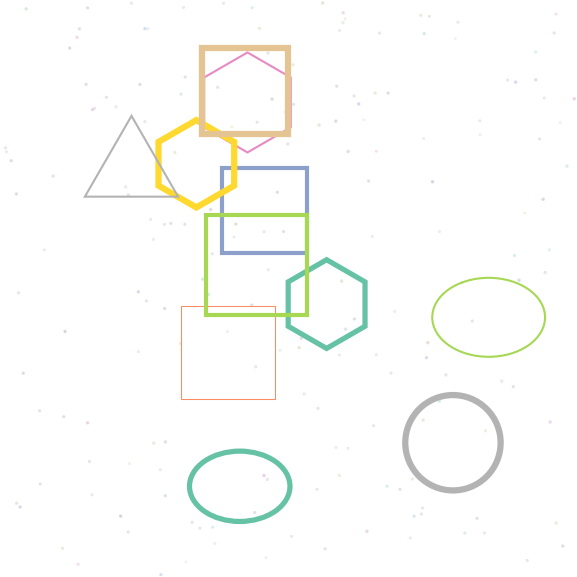[{"shape": "hexagon", "thickness": 2.5, "radius": 0.38, "center": [0.566, 0.473]}, {"shape": "oval", "thickness": 2.5, "radius": 0.43, "center": [0.415, 0.157]}, {"shape": "square", "thickness": 0.5, "radius": 0.41, "center": [0.394, 0.389]}, {"shape": "square", "thickness": 2, "radius": 0.37, "center": [0.458, 0.635]}, {"shape": "hexagon", "thickness": 1, "radius": 0.43, "center": [0.429, 0.822]}, {"shape": "oval", "thickness": 1, "radius": 0.49, "center": [0.846, 0.45]}, {"shape": "square", "thickness": 2, "radius": 0.43, "center": [0.444, 0.54]}, {"shape": "hexagon", "thickness": 3, "radius": 0.38, "center": [0.34, 0.716]}, {"shape": "square", "thickness": 3, "radius": 0.37, "center": [0.424, 0.842]}, {"shape": "circle", "thickness": 3, "radius": 0.41, "center": [0.784, 0.232]}, {"shape": "triangle", "thickness": 1, "radius": 0.47, "center": [0.228, 0.705]}]